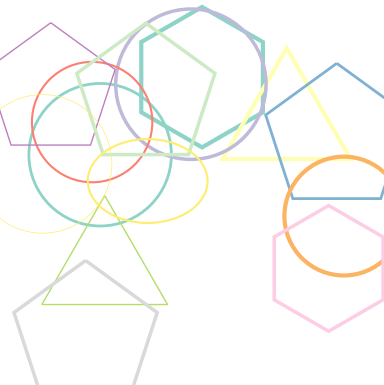[{"shape": "circle", "thickness": 2, "radius": 0.93, "center": [0.26, 0.598]}, {"shape": "hexagon", "thickness": 3, "radius": 0.91, "center": [0.525, 0.8]}, {"shape": "triangle", "thickness": 3, "radius": 0.96, "center": [0.744, 0.683]}, {"shape": "circle", "thickness": 2.5, "radius": 0.98, "center": [0.496, 0.781]}, {"shape": "circle", "thickness": 1.5, "radius": 0.78, "center": [0.239, 0.683]}, {"shape": "pentagon", "thickness": 2, "radius": 0.97, "center": [0.875, 0.641]}, {"shape": "circle", "thickness": 3, "radius": 0.77, "center": [0.893, 0.439]}, {"shape": "triangle", "thickness": 1, "radius": 0.94, "center": [0.272, 0.303]}, {"shape": "hexagon", "thickness": 2.5, "radius": 0.82, "center": [0.854, 0.303]}, {"shape": "pentagon", "thickness": 2.5, "radius": 0.98, "center": [0.222, 0.128]}, {"shape": "pentagon", "thickness": 1, "radius": 0.88, "center": [0.132, 0.765]}, {"shape": "pentagon", "thickness": 2.5, "radius": 0.94, "center": [0.379, 0.751]}, {"shape": "circle", "thickness": 0.5, "radius": 0.9, "center": [0.111, 0.574]}, {"shape": "oval", "thickness": 1.5, "radius": 0.78, "center": [0.384, 0.53]}]